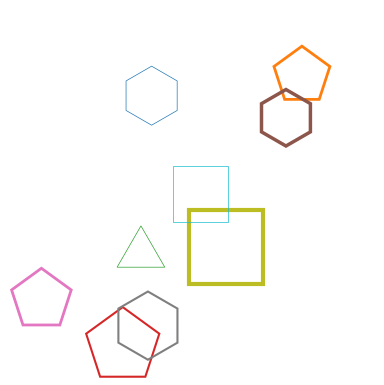[{"shape": "hexagon", "thickness": 0.5, "radius": 0.38, "center": [0.394, 0.751]}, {"shape": "pentagon", "thickness": 2, "radius": 0.38, "center": [0.784, 0.804]}, {"shape": "triangle", "thickness": 0.5, "radius": 0.36, "center": [0.366, 0.342]}, {"shape": "pentagon", "thickness": 1.5, "radius": 0.5, "center": [0.319, 0.102]}, {"shape": "hexagon", "thickness": 2.5, "radius": 0.37, "center": [0.743, 0.694]}, {"shape": "pentagon", "thickness": 2, "radius": 0.41, "center": [0.108, 0.222]}, {"shape": "hexagon", "thickness": 1.5, "radius": 0.44, "center": [0.384, 0.154]}, {"shape": "square", "thickness": 3, "radius": 0.48, "center": [0.588, 0.358]}, {"shape": "square", "thickness": 0.5, "radius": 0.36, "center": [0.522, 0.496]}]